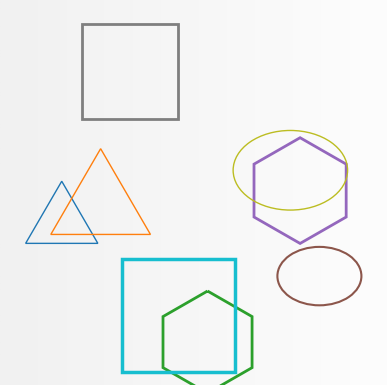[{"shape": "triangle", "thickness": 1, "radius": 0.54, "center": [0.159, 0.422]}, {"shape": "triangle", "thickness": 1, "radius": 0.74, "center": [0.26, 0.465]}, {"shape": "hexagon", "thickness": 2, "radius": 0.66, "center": [0.536, 0.111]}, {"shape": "hexagon", "thickness": 2, "radius": 0.69, "center": [0.774, 0.505]}, {"shape": "oval", "thickness": 1.5, "radius": 0.54, "center": [0.824, 0.283]}, {"shape": "square", "thickness": 2, "radius": 0.62, "center": [0.335, 0.814]}, {"shape": "oval", "thickness": 1, "radius": 0.74, "center": [0.749, 0.558]}, {"shape": "square", "thickness": 2.5, "radius": 0.73, "center": [0.46, 0.181]}]